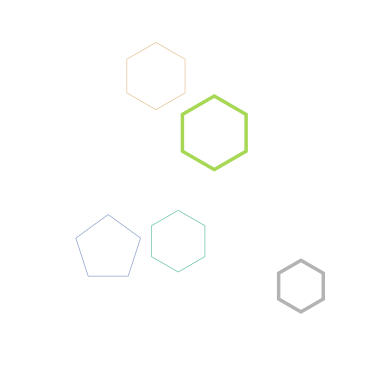[{"shape": "hexagon", "thickness": 0.5, "radius": 0.4, "center": [0.463, 0.374]}, {"shape": "pentagon", "thickness": 0.5, "radius": 0.44, "center": [0.281, 0.354]}, {"shape": "hexagon", "thickness": 2.5, "radius": 0.48, "center": [0.557, 0.655]}, {"shape": "hexagon", "thickness": 0.5, "radius": 0.44, "center": [0.405, 0.802]}, {"shape": "hexagon", "thickness": 2.5, "radius": 0.33, "center": [0.782, 0.257]}]